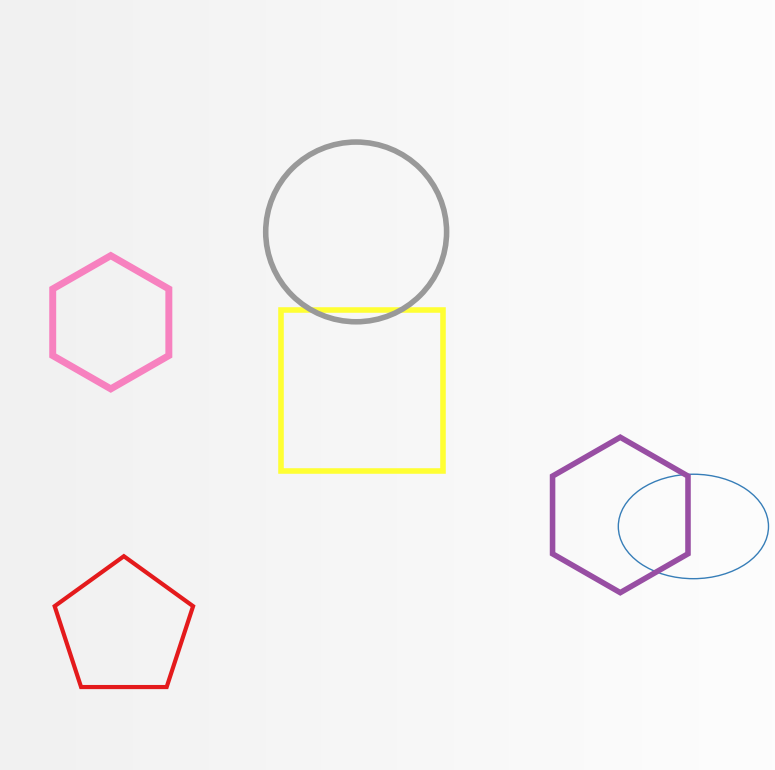[{"shape": "pentagon", "thickness": 1.5, "radius": 0.47, "center": [0.16, 0.184]}, {"shape": "oval", "thickness": 0.5, "radius": 0.48, "center": [0.895, 0.316]}, {"shape": "hexagon", "thickness": 2, "radius": 0.5, "center": [0.8, 0.331]}, {"shape": "square", "thickness": 2, "radius": 0.52, "center": [0.468, 0.493]}, {"shape": "hexagon", "thickness": 2.5, "radius": 0.43, "center": [0.143, 0.581]}, {"shape": "circle", "thickness": 2, "radius": 0.58, "center": [0.46, 0.699]}]